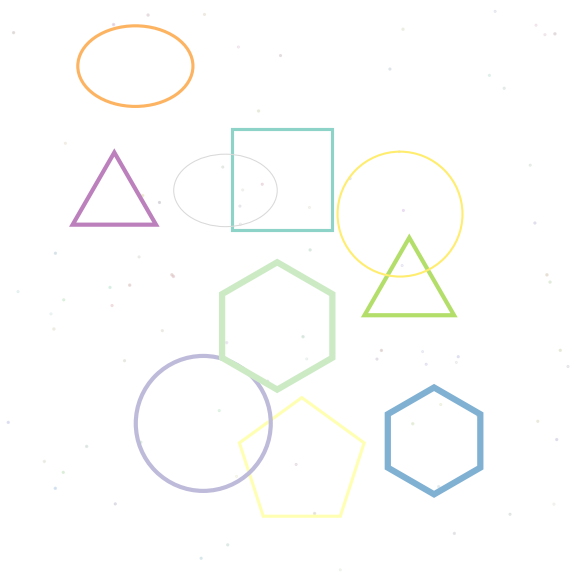[{"shape": "square", "thickness": 1.5, "radius": 0.44, "center": [0.488, 0.688]}, {"shape": "pentagon", "thickness": 1.5, "radius": 0.57, "center": [0.523, 0.197]}, {"shape": "circle", "thickness": 2, "radius": 0.58, "center": [0.352, 0.266]}, {"shape": "hexagon", "thickness": 3, "radius": 0.46, "center": [0.752, 0.236]}, {"shape": "oval", "thickness": 1.5, "radius": 0.5, "center": [0.234, 0.885]}, {"shape": "triangle", "thickness": 2, "radius": 0.45, "center": [0.709, 0.498]}, {"shape": "oval", "thickness": 0.5, "radius": 0.45, "center": [0.39, 0.669]}, {"shape": "triangle", "thickness": 2, "radius": 0.42, "center": [0.198, 0.652]}, {"shape": "hexagon", "thickness": 3, "radius": 0.55, "center": [0.48, 0.435]}, {"shape": "circle", "thickness": 1, "radius": 0.54, "center": [0.693, 0.628]}]